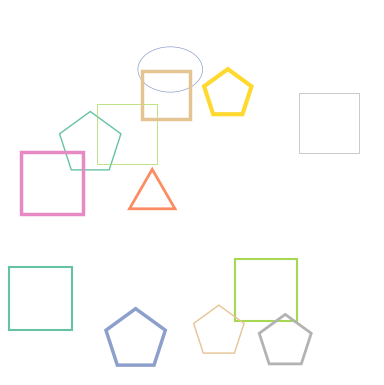[{"shape": "square", "thickness": 1.5, "radius": 0.41, "center": [0.105, 0.224]}, {"shape": "pentagon", "thickness": 1, "radius": 0.42, "center": [0.234, 0.627]}, {"shape": "triangle", "thickness": 2, "radius": 0.34, "center": [0.395, 0.492]}, {"shape": "oval", "thickness": 0.5, "radius": 0.42, "center": [0.442, 0.82]}, {"shape": "pentagon", "thickness": 2.5, "radius": 0.41, "center": [0.352, 0.117]}, {"shape": "square", "thickness": 2.5, "radius": 0.4, "center": [0.135, 0.524]}, {"shape": "square", "thickness": 0.5, "radius": 0.39, "center": [0.33, 0.652]}, {"shape": "square", "thickness": 1.5, "radius": 0.41, "center": [0.691, 0.247]}, {"shape": "pentagon", "thickness": 3, "radius": 0.32, "center": [0.592, 0.756]}, {"shape": "pentagon", "thickness": 1, "radius": 0.34, "center": [0.568, 0.139]}, {"shape": "square", "thickness": 2.5, "radius": 0.31, "center": [0.43, 0.754]}, {"shape": "pentagon", "thickness": 2, "radius": 0.36, "center": [0.741, 0.112]}, {"shape": "square", "thickness": 0.5, "radius": 0.39, "center": [0.854, 0.681]}]